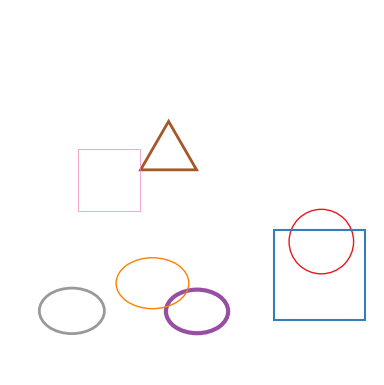[{"shape": "circle", "thickness": 1, "radius": 0.42, "center": [0.835, 0.372]}, {"shape": "square", "thickness": 1.5, "radius": 0.59, "center": [0.83, 0.286]}, {"shape": "oval", "thickness": 3, "radius": 0.4, "center": [0.512, 0.191]}, {"shape": "oval", "thickness": 1, "radius": 0.47, "center": [0.396, 0.264]}, {"shape": "triangle", "thickness": 2, "radius": 0.42, "center": [0.438, 0.601]}, {"shape": "square", "thickness": 0.5, "radius": 0.4, "center": [0.283, 0.533]}, {"shape": "oval", "thickness": 2, "radius": 0.42, "center": [0.187, 0.193]}]